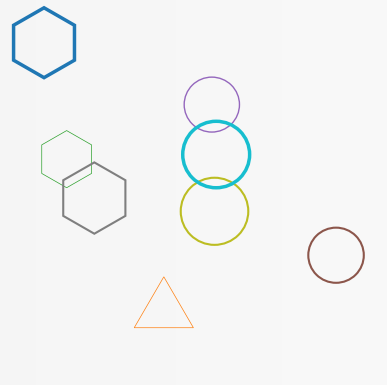[{"shape": "hexagon", "thickness": 2.5, "radius": 0.45, "center": [0.114, 0.889]}, {"shape": "triangle", "thickness": 0.5, "radius": 0.44, "center": [0.423, 0.193]}, {"shape": "hexagon", "thickness": 0.5, "radius": 0.37, "center": [0.172, 0.587]}, {"shape": "circle", "thickness": 1, "radius": 0.36, "center": [0.547, 0.728]}, {"shape": "circle", "thickness": 1.5, "radius": 0.36, "center": [0.867, 0.337]}, {"shape": "hexagon", "thickness": 1.5, "radius": 0.46, "center": [0.243, 0.486]}, {"shape": "circle", "thickness": 1.5, "radius": 0.44, "center": [0.554, 0.451]}, {"shape": "circle", "thickness": 2.5, "radius": 0.43, "center": [0.558, 0.599]}]